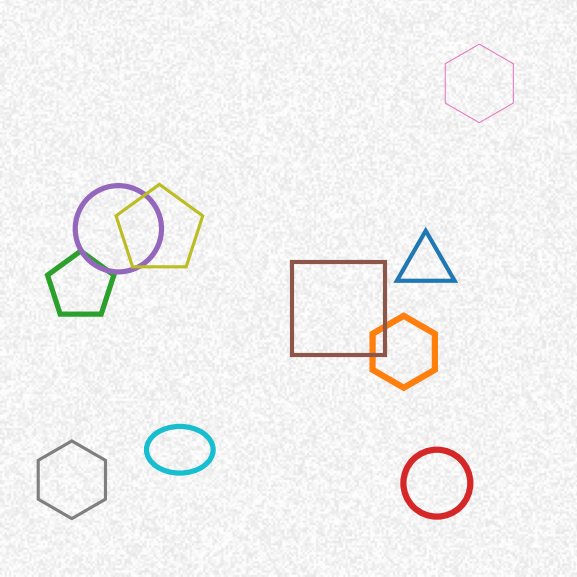[{"shape": "triangle", "thickness": 2, "radius": 0.29, "center": [0.737, 0.542]}, {"shape": "hexagon", "thickness": 3, "radius": 0.31, "center": [0.699, 0.39]}, {"shape": "pentagon", "thickness": 2.5, "radius": 0.3, "center": [0.14, 0.504]}, {"shape": "circle", "thickness": 3, "radius": 0.29, "center": [0.756, 0.163]}, {"shape": "circle", "thickness": 2.5, "radius": 0.37, "center": [0.205, 0.603]}, {"shape": "square", "thickness": 2, "radius": 0.4, "center": [0.586, 0.465]}, {"shape": "hexagon", "thickness": 0.5, "radius": 0.34, "center": [0.83, 0.855]}, {"shape": "hexagon", "thickness": 1.5, "radius": 0.34, "center": [0.124, 0.168]}, {"shape": "pentagon", "thickness": 1.5, "radius": 0.39, "center": [0.276, 0.601]}, {"shape": "oval", "thickness": 2.5, "radius": 0.29, "center": [0.311, 0.22]}]